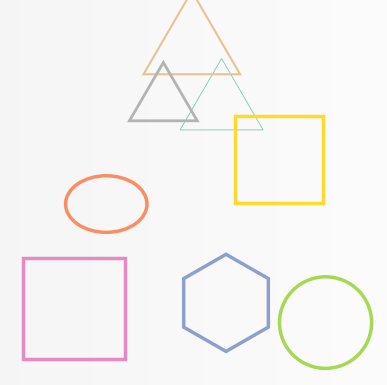[{"shape": "triangle", "thickness": 0.5, "radius": 0.62, "center": [0.572, 0.724]}, {"shape": "oval", "thickness": 2.5, "radius": 0.53, "center": [0.274, 0.47]}, {"shape": "hexagon", "thickness": 2.5, "radius": 0.63, "center": [0.583, 0.213]}, {"shape": "square", "thickness": 2.5, "radius": 0.66, "center": [0.192, 0.2]}, {"shape": "circle", "thickness": 2.5, "radius": 0.59, "center": [0.84, 0.162]}, {"shape": "square", "thickness": 2.5, "radius": 0.57, "center": [0.721, 0.587]}, {"shape": "triangle", "thickness": 1.5, "radius": 0.72, "center": [0.495, 0.879]}, {"shape": "triangle", "thickness": 2, "radius": 0.51, "center": [0.422, 0.737]}]